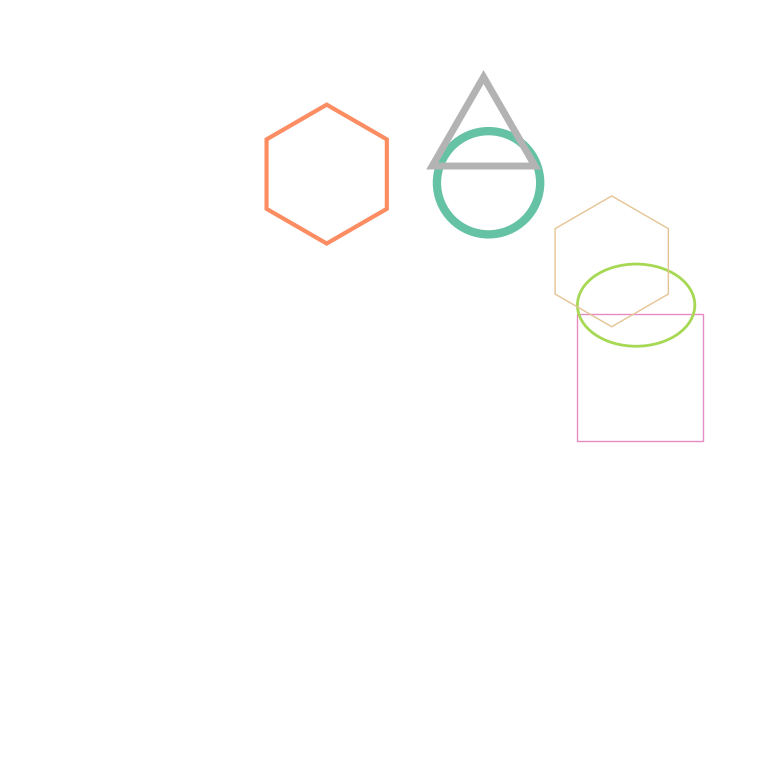[{"shape": "circle", "thickness": 3, "radius": 0.34, "center": [0.634, 0.763]}, {"shape": "hexagon", "thickness": 1.5, "radius": 0.45, "center": [0.424, 0.774]}, {"shape": "square", "thickness": 0.5, "radius": 0.41, "center": [0.831, 0.51]}, {"shape": "oval", "thickness": 1, "radius": 0.38, "center": [0.826, 0.604]}, {"shape": "hexagon", "thickness": 0.5, "radius": 0.42, "center": [0.794, 0.661]}, {"shape": "triangle", "thickness": 2.5, "radius": 0.39, "center": [0.628, 0.823]}]